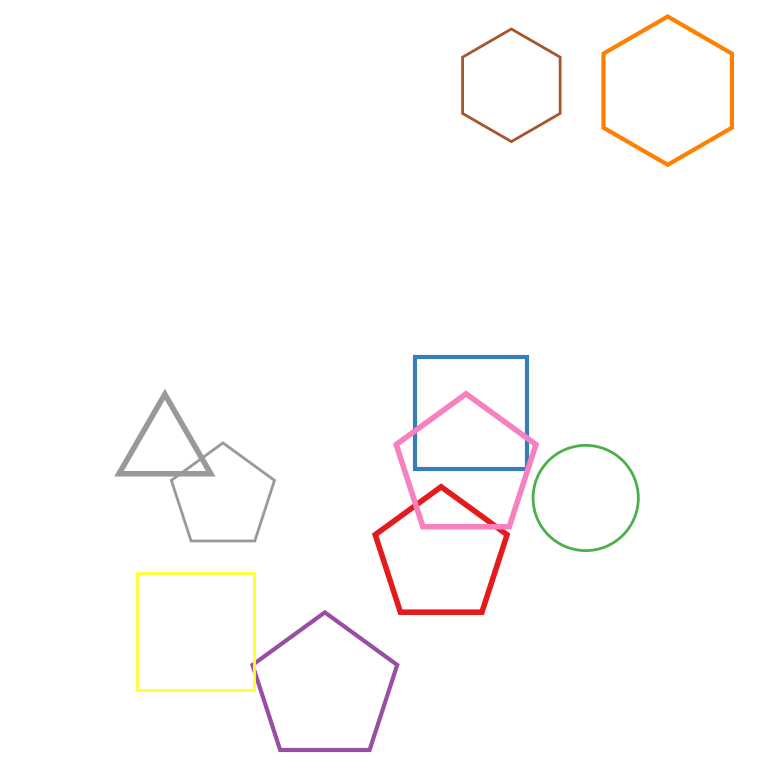[{"shape": "pentagon", "thickness": 2, "radius": 0.45, "center": [0.573, 0.278]}, {"shape": "square", "thickness": 1.5, "radius": 0.36, "center": [0.612, 0.464]}, {"shape": "circle", "thickness": 1, "radius": 0.34, "center": [0.761, 0.353]}, {"shape": "pentagon", "thickness": 1.5, "radius": 0.49, "center": [0.422, 0.106]}, {"shape": "hexagon", "thickness": 1.5, "radius": 0.48, "center": [0.867, 0.882]}, {"shape": "square", "thickness": 1, "radius": 0.38, "center": [0.253, 0.179]}, {"shape": "hexagon", "thickness": 1, "radius": 0.37, "center": [0.664, 0.889]}, {"shape": "pentagon", "thickness": 2, "radius": 0.48, "center": [0.605, 0.393]}, {"shape": "triangle", "thickness": 2, "radius": 0.34, "center": [0.214, 0.419]}, {"shape": "pentagon", "thickness": 1, "radius": 0.35, "center": [0.29, 0.354]}]